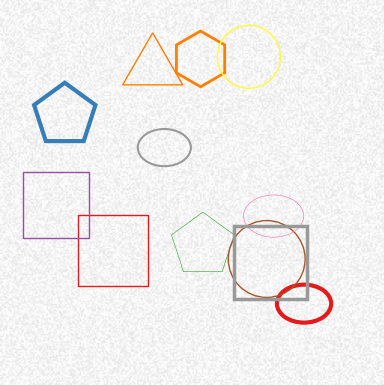[{"shape": "square", "thickness": 1, "radius": 0.46, "center": [0.294, 0.349]}, {"shape": "oval", "thickness": 3, "radius": 0.35, "center": [0.79, 0.211]}, {"shape": "pentagon", "thickness": 3, "radius": 0.42, "center": [0.168, 0.701]}, {"shape": "pentagon", "thickness": 0.5, "radius": 0.43, "center": [0.527, 0.364]}, {"shape": "square", "thickness": 1, "radius": 0.43, "center": [0.146, 0.467]}, {"shape": "hexagon", "thickness": 2, "radius": 0.36, "center": [0.521, 0.847]}, {"shape": "triangle", "thickness": 1, "radius": 0.45, "center": [0.397, 0.825]}, {"shape": "circle", "thickness": 1, "radius": 0.41, "center": [0.646, 0.852]}, {"shape": "circle", "thickness": 1, "radius": 0.5, "center": [0.693, 0.327]}, {"shape": "oval", "thickness": 0.5, "radius": 0.39, "center": [0.711, 0.439]}, {"shape": "oval", "thickness": 1.5, "radius": 0.34, "center": [0.427, 0.617]}, {"shape": "square", "thickness": 2.5, "radius": 0.47, "center": [0.703, 0.318]}]